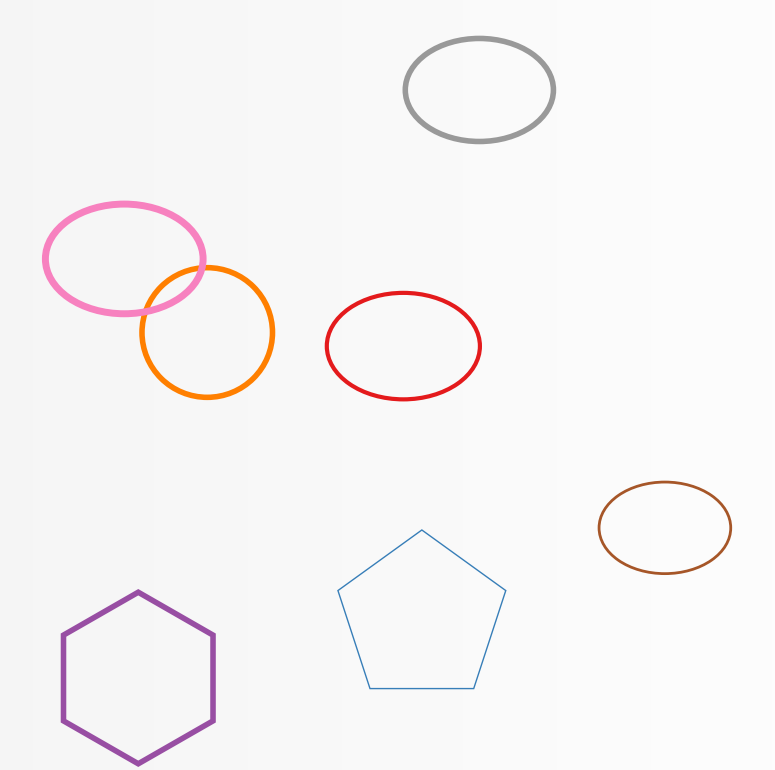[{"shape": "oval", "thickness": 1.5, "radius": 0.49, "center": [0.52, 0.551]}, {"shape": "pentagon", "thickness": 0.5, "radius": 0.57, "center": [0.544, 0.198]}, {"shape": "hexagon", "thickness": 2, "radius": 0.56, "center": [0.178, 0.119]}, {"shape": "circle", "thickness": 2, "radius": 0.42, "center": [0.267, 0.568]}, {"shape": "oval", "thickness": 1, "radius": 0.42, "center": [0.858, 0.314]}, {"shape": "oval", "thickness": 2.5, "radius": 0.51, "center": [0.16, 0.664]}, {"shape": "oval", "thickness": 2, "radius": 0.48, "center": [0.619, 0.883]}]